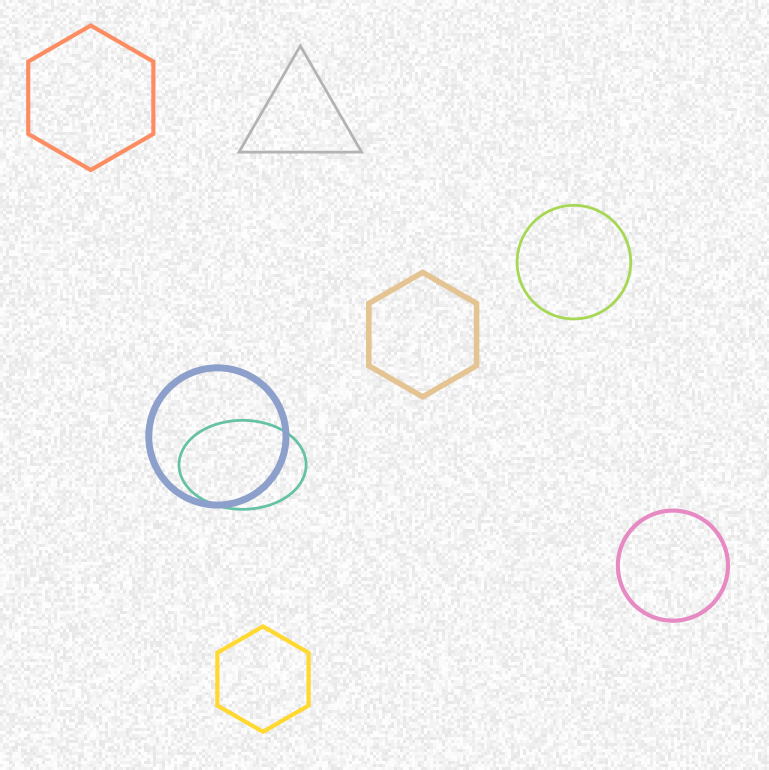[{"shape": "oval", "thickness": 1, "radius": 0.41, "center": [0.315, 0.396]}, {"shape": "hexagon", "thickness": 1.5, "radius": 0.47, "center": [0.118, 0.873]}, {"shape": "circle", "thickness": 2.5, "radius": 0.45, "center": [0.282, 0.433]}, {"shape": "circle", "thickness": 1.5, "radius": 0.36, "center": [0.874, 0.265]}, {"shape": "circle", "thickness": 1, "radius": 0.37, "center": [0.745, 0.66]}, {"shape": "hexagon", "thickness": 1.5, "radius": 0.34, "center": [0.342, 0.118]}, {"shape": "hexagon", "thickness": 2, "radius": 0.4, "center": [0.549, 0.565]}, {"shape": "triangle", "thickness": 1, "radius": 0.46, "center": [0.39, 0.848]}]